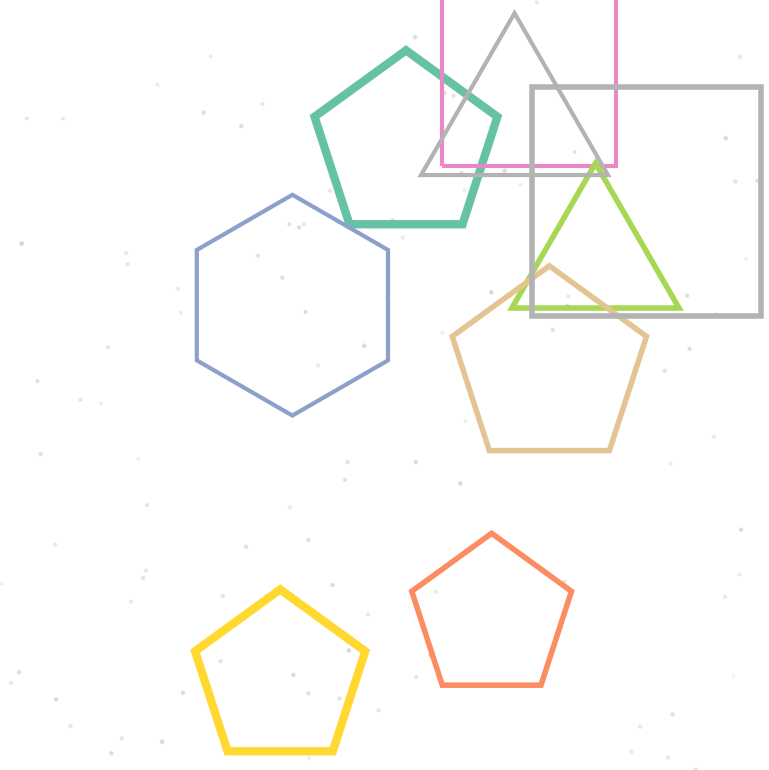[{"shape": "pentagon", "thickness": 3, "radius": 0.62, "center": [0.527, 0.81]}, {"shape": "pentagon", "thickness": 2, "radius": 0.55, "center": [0.638, 0.198]}, {"shape": "hexagon", "thickness": 1.5, "radius": 0.72, "center": [0.38, 0.604]}, {"shape": "square", "thickness": 1.5, "radius": 0.57, "center": [0.687, 0.897]}, {"shape": "triangle", "thickness": 2, "radius": 0.63, "center": [0.773, 0.663]}, {"shape": "pentagon", "thickness": 3, "radius": 0.58, "center": [0.364, 0.118]}, {"shape": "pentagon", "thickness": 2, "radius": 0.66, "center": [0.713, 0.522]}, {"shape": "square", "thickness": 2, "radius": 0.74, "center": [0.839, 0.739]}, {"shape": "triangle", "thickness": 1.5, "radius": 0.7, "center": [0.668, 0.843]}]